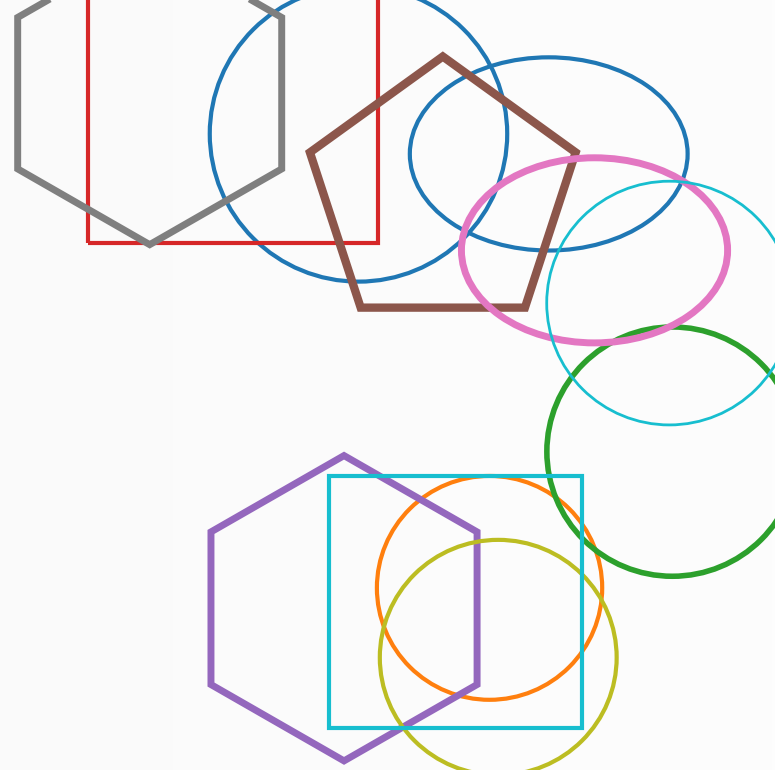[{"shape": "oval", "thickness": 1.5, "radius": 0.9, "center": [0.708, 0.8]}, {"shape": "circle", "thickness": 1.5, "radius": 0.96, "center": [0.463, 0.826]}, {"shape": "circle", "thickness": 1.5, "radius": 0.73, "center": [0.632, 0.237]}, {"shape": "circle", "thickness": 2, "radius": 0.81, "center": [0.867, 0.413]}, {"shape": "square", "thickness": 1.5, "radius": 0.93, "center": [0.3, 0.871]}, {"shape": "hexagon", "thickness": 2.5, "radius": 0.99, "center": [0.444, 0.21]}, {"shape": "pentagon", "thickness": 3, "radius": 0.9, "center": [0.571, 0.746]}, {"shape": "oval", "thickness": 2.5, "radius": 0.86, "center": [0.767, 0.675]}, {"shape": "hexagon", "thickness": 2.5, "radius": 0.98, "center": [0.193, 0.879]}, {"shape": "circle", "thickness": 1.5, "radius": 0.76, "center": [0.643, 0.146]}, {"shape": "square", "thickness": 1.5, "radius": 0.82, "center": [0.588, 0.218]}, {"shape": "circle", "thickness": 1, "radius": 0.79, "center": [0.864, 0.606]}]